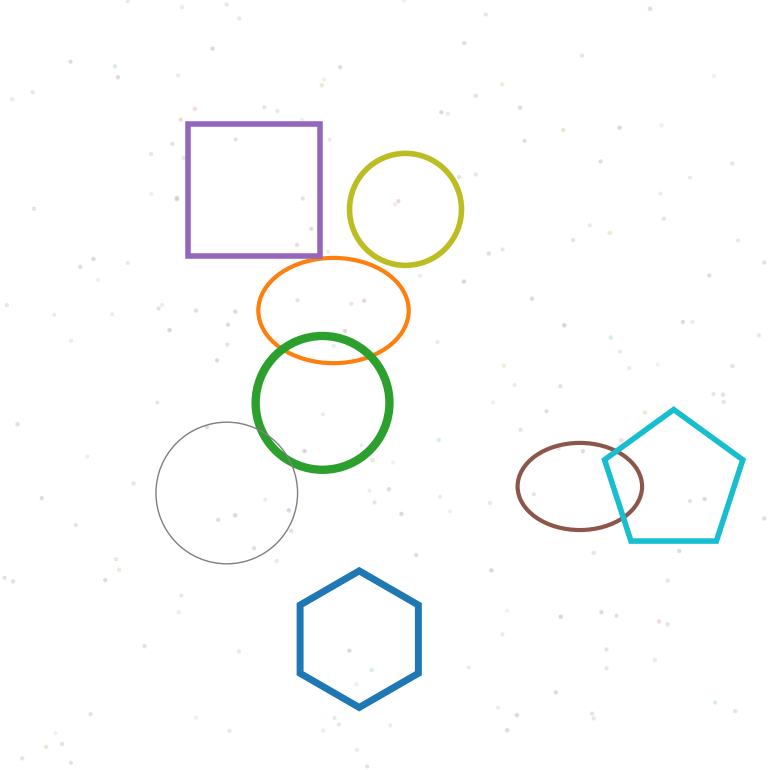[{"shape": "hexagon", "thickness": 2.5, "radius": 0.44, "center": [0.467, 0.17]}, {"shape": "oval", "thickness": 1.5, "radius": 0.49, "center": [0.433, 0.597]}, {"shape": "circle", "thickness": 3, "radius": 0.43, "center": [0.419, 0.477]}, {"shape": "square", "thickness": 2, "radius": 0.43, "center": [0.33, 0.754]}, {"shape": "oval", "thickness": 1.5, "radius": 0.4, "center": [0.753, 0.368]}, {"shape": "circle", "thickness": 0.5, "radius": 0.46, "center": [0.294, 0.36]}, {"shape": "circle", "thickness": 2, "radius": 0.36, "center": [0.527, 0.728]}, {"shape": "pentagon", "thickness": 2, "radius": 0.47, "center": [0.875, 0.374]}]